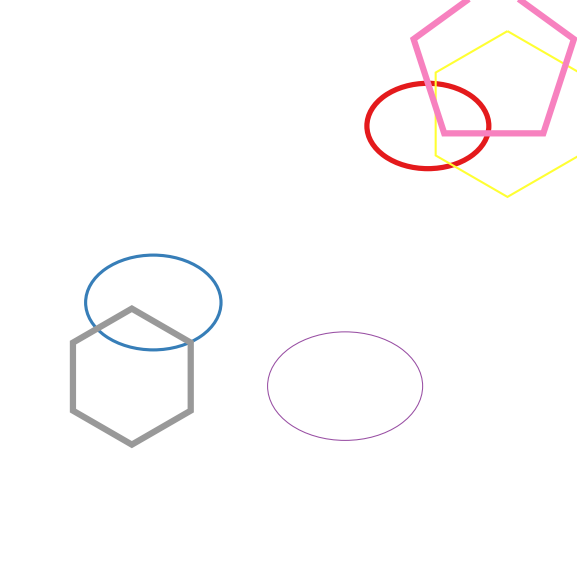[{"shape": "oval", "thickness": 2.5, "radius": 0.53, "center": [0.741, 0.781]}, {"shape": "oval", "thickness": 1.5, "radius": 0.59, "center": [0.265, 0.475]}, {"shape": "oval", "thickness": 0.5, "radius": 0.67, "center": [0.598, 0.331]}, {"shape": "hexagon", "thickness": 1, "radius": 0.72, "center": [0.879, 0.802]}, {"shape": "pentagon", "thickness": 3, "radius": 0.73, "center": [0.855, 0.886]}, {"shape": "hexagon", "thickness": 3, "radius": 0.59, "center": [0.228, 0.347]}]